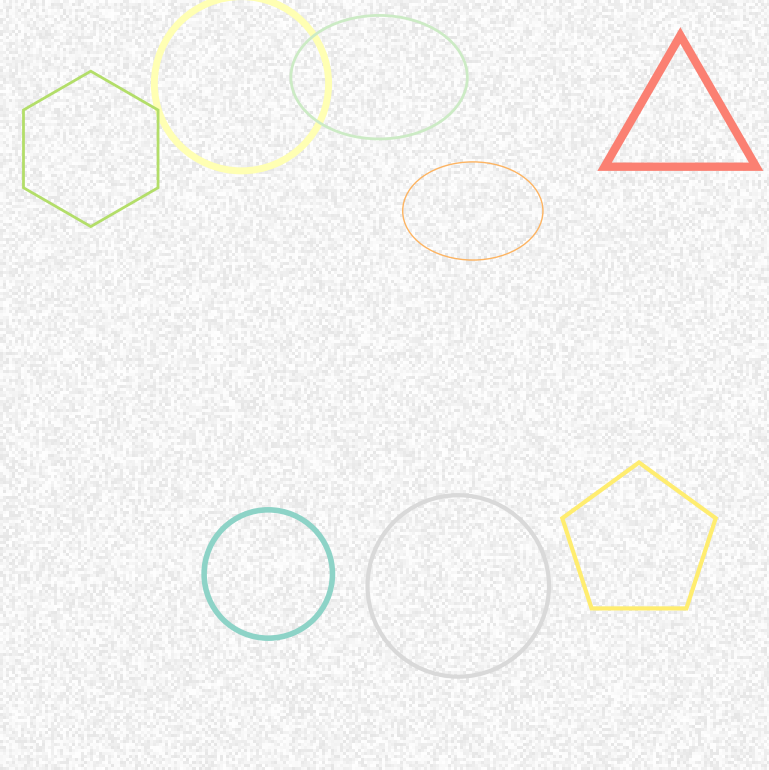[{"shape": "circle", "thickness": 2, "radius": 0.42, "center": [0.348, 0.255]}, {"shape": "circle", "thickness": 2.5, "radius": 0.57, "center": [0.314, 0.891]}, {"shape": "triangle", "thickness": 3, "radius": 0.57, "center": [0.884, 0.84]}, {"shape": "oval", "thickness": 0.5, "radius": 0.46, "center": [0.614, 0.726]}, {"shape": "hexagon", "thickness": 1, "radius": 0.5, "center": [0.118, 0.807]}, {"shape": "circle", "thickness": 1.5, "radius": 0.59, "center": [0.595, 0.239]}, {"shape": "oval", "thickness": 1, "radius": 0.57, "center": [0.492, 0.9]}, {"shape": "pentagon", "thickness": 1.5, "radius": 0.52, "center": [0.83, 0.295]}]